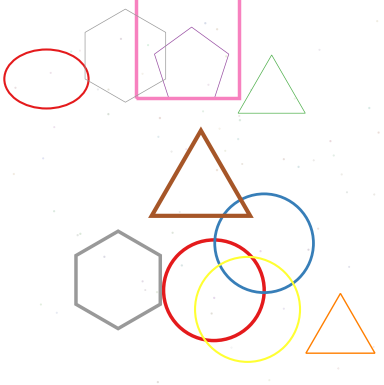[{"shape": "oval", "thickness": 1.5, "radius": 0.55, "center": [0.121, 0.795]}, {"shape": "circle", "thickness": 2.5, "radius": 0.65, "center": [0.556, 0.246]}, {"shape": "circle", "thickness": 2, "radius": 0.64, "center": [0.686, 0.368]}, {"shape": "triangle", "thickness": 0.5, "radius": 0.5, "center": [0.706, 0.756]}, {"shape": "pentagon", "thickness": 0.5, "radius": 0.51, "center": [0.498, 0.828]}, {"shape": "triangle", "thickness": 1, "radius": 0.52, "center": [0.884, 0.134]}, {"shape": "circle", "thickness": 1.5, "radius": 0.68, "center": [0.643, 0.196]}, {"shape": "triangle", "thickness": 3, "radius": 0.74, "center": [0.522, 0.513]}, {"shape": "square", "thickness": 2.5, "radius": 0.67, "center": [0.487, 0.879]}, {"shape": "hexagon", "thickness": 0.5, "radius": 0.6, "center": [0.326, 0.855]}, {"shape": "hexagon", "thickness": 2.5, "radius": 0.63, "center": [0.307, 0.273]}]